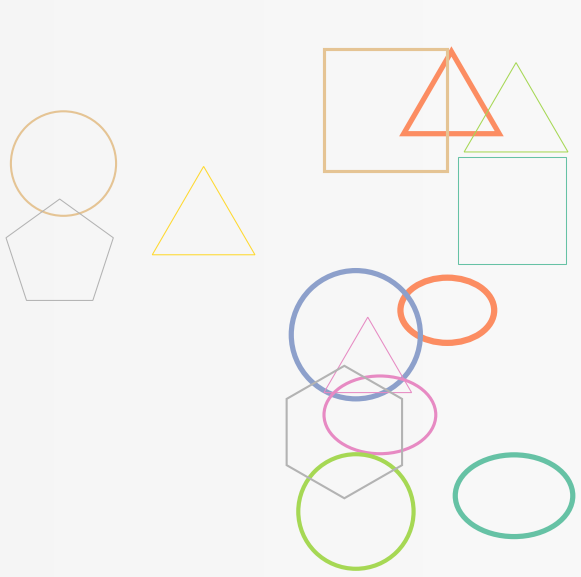[{"shape": "square", "thickness": 0.5, "radius": 0.46, "center": [0.88, 0.635]}, {"shape": "oval", "thickness": 2.5, "radius": 0.51, "center": [0.884, 0.141]}, {"shape": "triangle", "thickness": 2.5, "radius": 0.47, "center": [0.777, 0.815]}, {"shape": "oval", "thickness": 3, "radius": 0.4, "center": [0.77, 0.462]}, {"shape": "circle", "thickness": 2.5, "radius": 0.56, "center": [0.612, 0.42]}, {"shape": "triangle", "thickness": 0.5, "radius": 0.44, "center": [0.633, 0.363]}, {"shape": "oval", "thickness": 1.5, "radius": 0.48, "center": [0.654, 0.281]}, {"shape": "triangle", "thickness": 0.5, "radius": 0.52, "center": [0.888, 0.788]}, {"shape": "circle", "thickness": 2, "radius": 0.5, "center": [0.612, 0.113]}, {"shape": "triangle", "thickness": 0.5, "radius": 0.51, "center": [0.35, 0.609]}, {"shape": "square", "thickness": 1.5, "radius": 0.53, "center": [0.663, 0.809]}, {"shape": "circle", "thickness": 1, "radius": 0.45, "center": [0.109, 0.716]}, {"shape": "hexagon", "thickness": 1, "radius": 0.57, "center": [0.592, 0.251]}, {"shape": "pentagon", "thickness": 0.5, "radius": 0.49, "center": [0.103, 0.557]}]